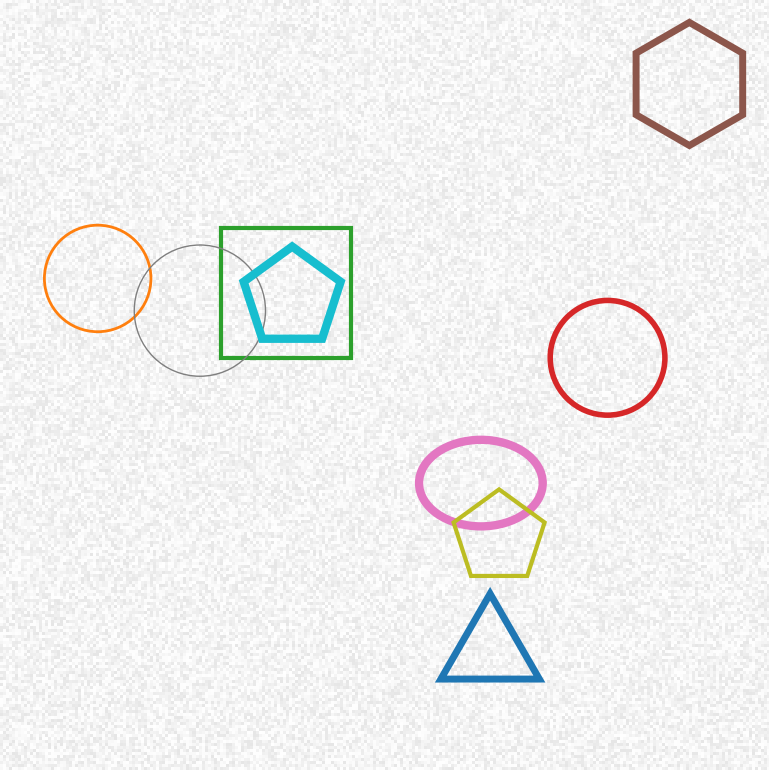[{"shape": "triangle", "thickness": 2.5, "radius": 0.37, "center": [0.637, 0.155]}, {"shape": "circle", "thickness": 1, "radius": 0.35, "center": [0.127, 0.638]}, {"shape": "square", "thickness": 1.5, "radius": 0.42, "center": [0.372, 0.62]}, {"shape": "circle", "thickness": 2, "radius": 0.37, "center": [0.789, 0.535]}, {"shape": "hexagon", "thickness": 2.5, "radius": 0.4, "center": [0.895, 0.891]}, {"shape": "oval", "thickness": 3, "radius": 0.4, "center": [0.625, 0.373]}, {"shape": "circle", "thickness": 0.5, "radius": 0.43, "center": [0.26, 0.597]}, {"shape": "pentagon", "thickness": 1.5, "radius": 0.31, "center": [0.648, 0.302]}, {"shape": "pentagon", "thickness": 3, "radius": 0.33, "center": [0.379, 0.614]}]